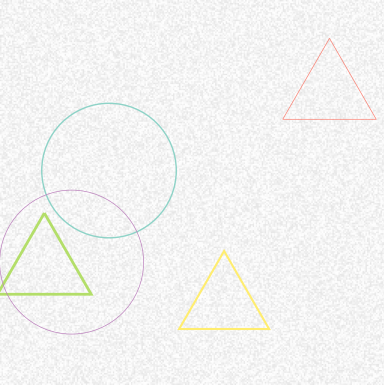[{"shape": "circle", "thickness": 1, "radius": 0.87, "center": [0.283, 0.557]}, {"shape": "triangle", "thickness": 0.5, "radius": 0.7, "center": [0.856, 0.76]}, {"shape": "triangle", "thickness": 2, "radius": 0.7, "center": [0.115, 0.306]}, {"shape": "circle", "thickness": 0.5, "radius": 0.93, "center": [0.186, 0.319]}, {"shape": "triangle", "thickness": 1.5, "radius": 0.68, "center": [0.582, 0.213]}]